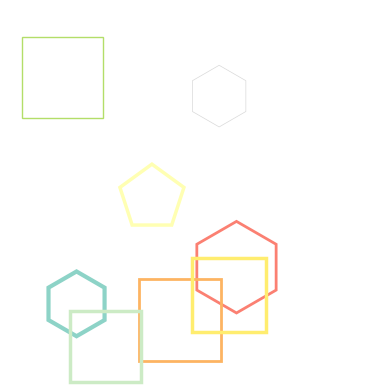[{"shape": "hexagon", "thickness": 3, "radius": 0.42, "center": [0.199, 0.211]}, {"shape": "pentagon", "thickness": 2.5, "radius": 0.44, "center": [0.395, 0.486]}, {"shape": "hexagon", "thickness": 2, "radius": 0.59, "center": [0.614, 0.306]}, {"shape": "square", "thickness": 2, "radius": 0.53, "center": [0.466, 0.168]}, {"shape": "square", "thickness": 1, "radius": 0.53, "center": [0.163, 0.8]}, {"shape": "hexagon", "thickness": 0.5, "radius": 0.4, "center": [0.569, 0.75]}, {"shape": "square", "thickness": 2.5, "radius": 0.46, "center": [0.273, 0.1]}, {"shape": "square", "thickness": 2.5, "radius": 0.48, "center": [0.595, 0.233]}]